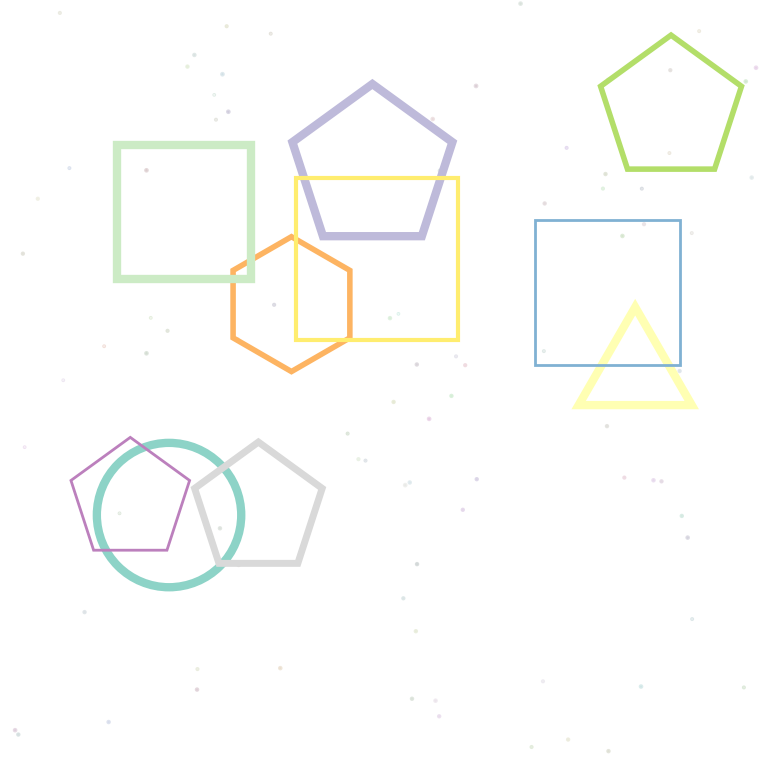[{"shape": "circle", "thickness": 3, "radius": 0.47, "center": [0.22, 0.331]}, {"shape": "triangle", "thickness": 3, "radius": 0.42, "center": [0.825, 0.516]}, {"shape": "pentagon", "thickness": 3, "radius": 0.55, "center": [0.484, 0.782]}, {"shape": "square", "thickness": 1, "radius": 0.47, "center": [0.789, 0.62]}, {"shape": "hexagon", "thickness": 2, "radius": 0.44, "center": [0.379, 0.605]}, {"shape": "pentagon", "thickness": 2, "radius": 0.48, "center": [0.871, 0.858]}, {"shape": "pentagon", "thickness": 2.5, "radius": 0.44, "center": [0.336, 0.339]}, {"shape": "pentagon", "thickness": 1, "radius": 0.41, "center": [0.169, 0.351]}, {"shape": "square", "thickness": 3, "radius": 0.44, "center": [0.239, 0.724]}, {"shape": "square", "thickness": 1.5, "radius": 0.53, "center": [0.49, 0.664]}]